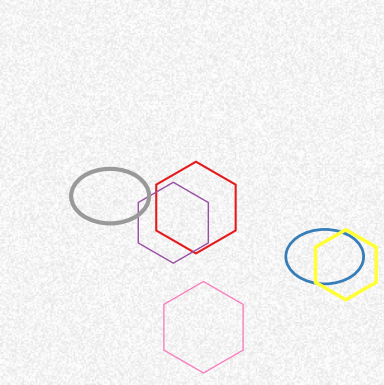[{"shape": "hexagon", "thickness": 1.5, "radius": 0.6, "center": [0.509, 0.461]}, {"shape": "oval", "thickness": 2, "radius": 0.51, "center": [0.843, 0.333]}, {"shape": "hexagon", "thickness": 1, "radius": 0.53, "center": [0.45, 0.421]}, {"shape": "hexagon", "thickness": 2.5, "radius": 0.46, "center": [0.898, 0.312]}, {"shape": "hexagon", "thickness": 1, "radius": 0.59, "center": [0.529, 0.15]}, {"shape": "oval", "thickness": 3, "radius": 0.51, "center": [0.286, 0.491]}]